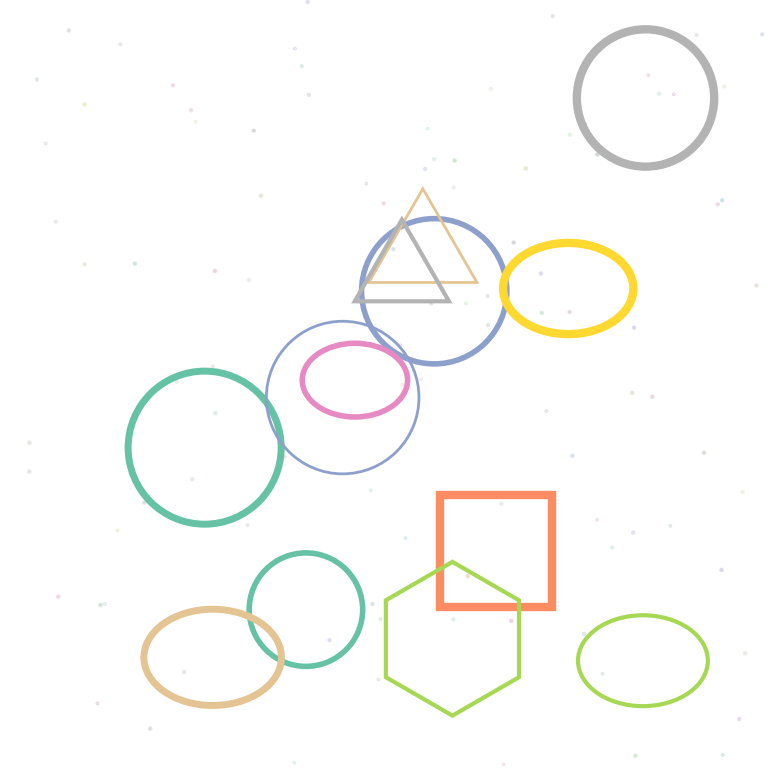[{"shape": "circle", "thickness": 2.5, "radius": 0.5, "center": [0.266, 0.419]}, {"shape": "circle", "thickness": 2, "radius": 0.37, "center": [0.397, 0.208]}, {"shape": "square", "thickness": 3, "radius": 0.36, "center": [0.644, 0.284]}, {"shape": "circle", "thickness": 1, "radius": 0.5, "center": [0.445, 0.484]}, {"shape": "circle", "thickness": 2, "radius": 0.47, "center": [0.564, 0.622]}, {"shape": "oval", "thickness": 2, "radius": 0.34, "center": [0.461, 0.506]}, {"shape": "oval", "thickness": 1.5, "radius": 0.42, "center": [0.835, 0.142]}, {"shape": "hexagon", "thickness": 1.5, "radius": 0.5, "center": [0.588, 0.17]}, {"shape": "oval", "thickness": 3, "radius": 0.42, "center": [0.738, 0.625]}, {"shape": "oval", "thickness": 2.5, "radius": 0.45, "center": [0.276, 0.146]}, {"shape": "triangle", "thickness": 1, "radius": 0.41, "center": [0.549, 0.674]}, {"shape": "circle", "thickness": 3, "radius": 0.45, "center": [0.838, 0.873]}, {"shape": "triangle", "thickness": 1.5, "radius": 0.35, "center": [0.522, 0.644]}]